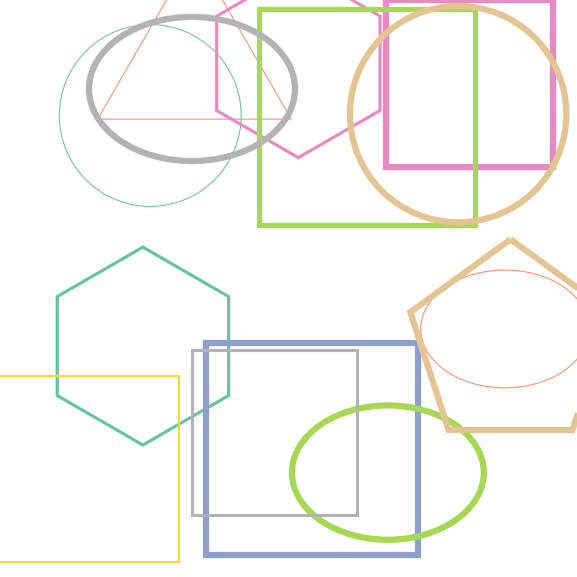[{"shape": "circle", "thickness": 0.5, "radius": 0.79, "center": [0.26, 0.799]}, {"shape": "hexagon", "thickness": 1.5, "radius": 0.86, "center": [0.247, 0.4]}, {"shape": "oval", "thickness": 0.5, "radius": 0.73, "center": [0.874, 0.43]}, {"shape": "triangle", "thickness": 0.5, "radius": 0.97, "center": [0.337, 0.89]}, {"shape": "square", "thickness": 3, "radius": 0.92, "center": [0.54, 0.221]}, {"shape": "square", "thickness": 3, "radius": 0.73, "center": [0.813, 0.855]}, {"shape": "hexagon", "thickness": 1.5, "radius": 0.82, "center": [0.517, 0.889]}, {"shape": "square", "thickness": 2.5, "radius": 0.94, "center": [0.635, 0.796]}, {"shape": "oval", "thickness": 3, "radius": 0.83, "center": [0.672, 0.181]}, {"shape": "square", "thickness": 1, "radius": 0.81, "center": [0.149, 0.187]}, {"shape": "pentagon", "thickness": 3, "radius": 0.91, "center": [0.884, 0.402]}, {"shape": "circle", "thickness": 3, "radius": 0.94, "center": [0.793, 0.801]}, {"shape": "square", "thickness": 1.5, "radius": 0.71, "center": [0.476, 0.25]}, {"shape": "oval", "thickness": 3, "radius": 0.89, "center": [0.332, 0.845]}]